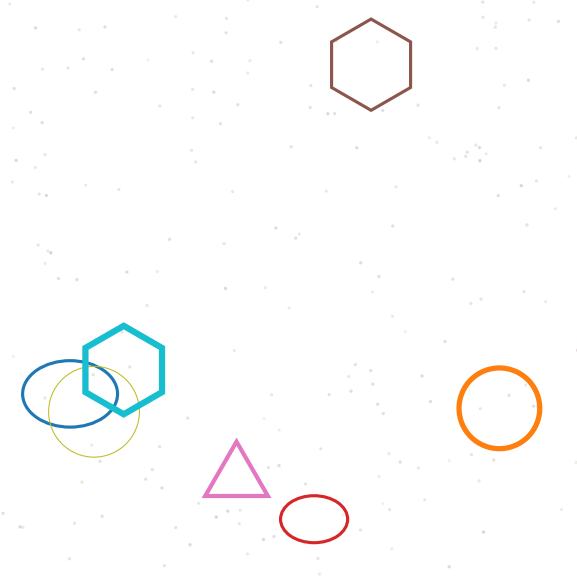[{"shape": "oval", "thickness": 1.5, "radius": 0.41, "center": [0.121, 0.317]}, {"shape": "circle", "thickness": 2.5, "radius": 0.35, "center": [0.865, 0.292]}, {"shape": "oval", "thickness": 1.5, "radius": 0.29, "center": [0.544, 0.1]}, {"shape": "hexagon", "thickness": 1.5, "radius": 0.39, "center": [0.643, 0.887]}, {"shape": "triangle", "thickness": 2, "radius": 0.31, "center": [0.41, 0.172]}, {"shape": "circle", "thickness": 0.5, "radius": 0.39, "center": [0.163, 0.286]}, {"shape": "hexagon", "thickness": 3, "radius": 0.38, "center": [0.214, 0.358]}]